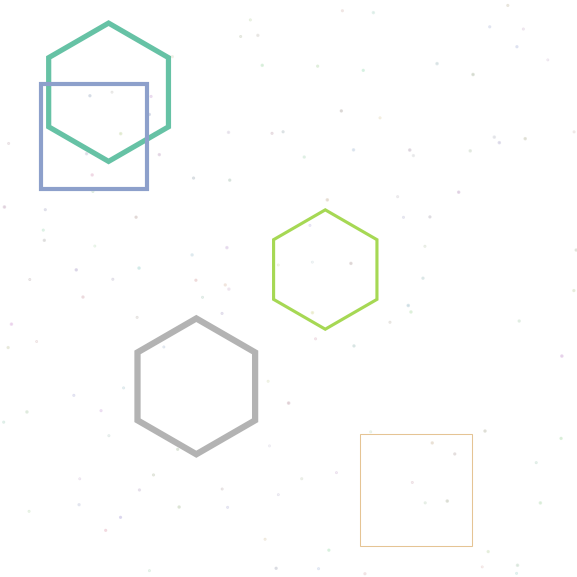[{"shape": "hexagon", "thickness": 2.5, "radius": 0.6, "center": [0.188, 0.839]}, {"shape": "square", "thickness": 2, "radius": 0.46, "center": [0.163, 0.762]}, {"shape": "hexagon", "thickness": 1.5, "radius": 0.52, "center": [0.563, 0.532]}, {"shape": "square", "thickness": 0.5, "radius": 0.48, "center": [0.721, 0.15]}, {"shape": "hexagon", "thickness": 3, "radius": 0.59, "center": [0.34, 0.33]}]